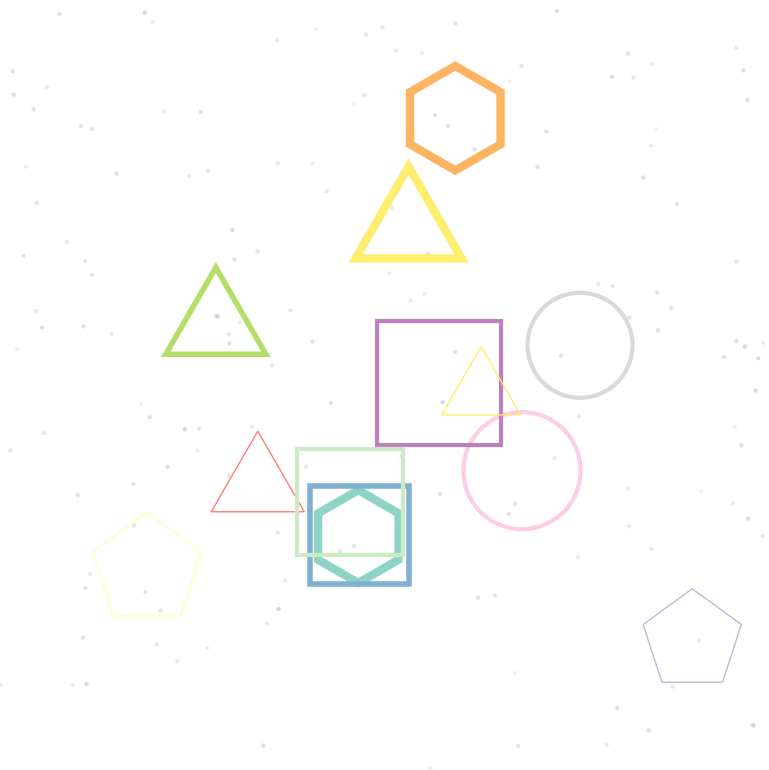[{"shape": "hexagon", "thickness": 3, "radius": 0.3, "center": [0.465, 0.303]}, {"shape": "pentagon", "thickness": 0.5, "radius": 0.37, "center": [0.191, 0.26]}, {"shape": "pentagon", "thickness": 0.5, "radius": 0.34, "center": [0.899, 0.168]}, {"shape": "triangle", "thickness": 0.5, "radius": 0.35, "center": [0.335, 0.37]}, {"shape": "square", "thickness": 2, "radius": 0.32, "center": [0.467, 0.305]}, {"shape": "hexagon", "thickness": 3, "radius": 0.34, "center": [0.591, 0.846]}, {"shape": "triangle", "thickness": 2, "radius": 0.38, "center": [0.28, 0.577]}, {"shape": "circle", "thickness": 1.5, "radius": 0.38, "center": [0.678, 0.389]}, {"shape": "circle", "thickness": 1.5, "radius": 0.34, "center": [0.753, 0.552]}, {"shape": "square", "thickness": 1.5, "radius": 0.4, "center": [0.57, 0.502]}, {"shape": "square", "thickness": 1.5, "radius": 0.34, "center": [0.455, 0.348]}, {"shape": "triangle", "thickness": 0.5, "radius": 0.3, "center": [0.625, 0.491]}, {"shape": "triangle", "thickness": 3, "radius": 0.4, "center": [0.531, 0.704]}]